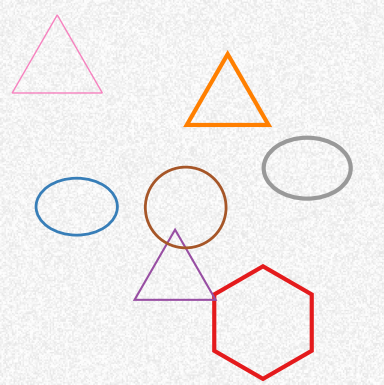[{"shape": "hexagon", "thickness": 3, "radius": 0.73, "center": [0.683, 0.162]}, {"shape": "oval", "thickness": 2, "radius": 0.53, "center": [0.199, 0.463]}, {"shape": "triangle", "thickness": 1.5, "radius": 0.61, "center": [0.455, 0.282]}, {"shape": "triangle", "thickness": 3, "radius": 0.61, "center": [0.591, 0.737]}, {"shape": "circle", "thickness": 2, "radius": 0.52, "center": [0.482, 0.461]}, {"shape": "triangle", "thickness": 1, "radius": 0.68, "center": [0.149, 0.826]}, {"shape": "oval", "thickness": 3, "radius": 0.57, "center": [0.798, 0.563]}]